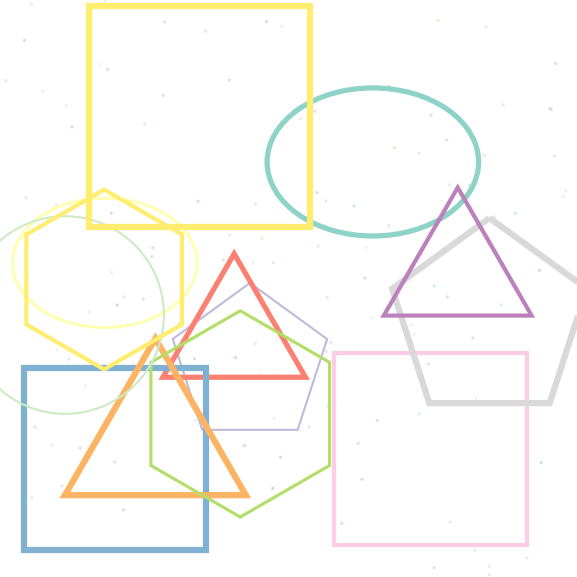[{"shape": "oval", "thickness": 2.5, "radius": 0.92, "center": [0.646, 0.719]}, {"shape": "oval", "thickness": 1.5, "radius": 0.8, "center": [0.181, 0.544]}, {"shape": "pentagon", "thickness": 1, "radius": 0.7, "center": [0.433, 0.369]}, {"shape": "triangle", "thickness": 2.5, "radius": 0.71, "center": [0.405, 0.417]}, {"shape": "square", "thickness": 3, "radius": 0.79, "center": [0.198, 0.204]}, {"shape": "triangle", "thickness": 3, "radius": 0.9, "center": [0.269, 0.232]}, {"shape": "hexagon", "thickness": 1.5, "radius": 0.89, "center": [0.416, 0.282]}, {"shape": "square", "thickness": 2, "radius": 0.83, "center": [0.746, 0.222]}, {"shape": "pentagon", "thickness": 3, "radius": 0.89, "center": [0.848, 0.444]}, {"shape": "triangle", "thickness": 2, "radius": 0.74, "center": [0.793, 0.527]}, {"shape": "circle", "thickness": 1, "radius": 0.86, "center": [0.113, 0.454]}, {"shape": "hexagon", "thickness": 2, "radius": 0.78, "center": [0.18, 0.515]}, {"shape": "square", "thickness": 3, "radius": 0.96, "center": [0.345, 0.798]}]